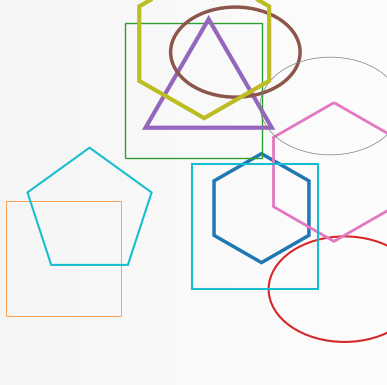[{"shape": "hexagon", "thickness": 2.5, "radius": 0.71, "center": [0.675, 0.459]}, {"shape": "square", "thickness": 0.5, "radius": 0.74, "center": [0.163, 0.328]}, {"shape": "square", "thickness": 1, "radius": 0.88, "center": [0.499, 0.765]}, {"shape": "oval", "thickness": 1.5, "radius": 0.98, "center": [0.889, 0.249]}, {"shape": "triangle", "thickness": 3, "radius": 0.94, "center": [0.538, 0.762]}, {"shape": "oval", "thickness": 2.5, "radius": 0.84, "center": [0.607, 0.865]}, {"shape": "hexagon", "thickness": 2, "radius": 0.9, "center": [0.862, 0.553]}, {"shape": "oval", "thickness": 0.5, "radius": 0.91, "center": [0.853, 0.725]}, {"shape": "hexagon", "thickness": 3, "radius": 0.97, "center": [0.527, 0.887]}, {"shape": "square", "thickness": 1.5, "radius": 0.81, "center": [0.658, 0.411]}, {"shape": "pentagon", "thickness": 1.5, "radius": 0.84, "center": [0.231, 0.448]}]